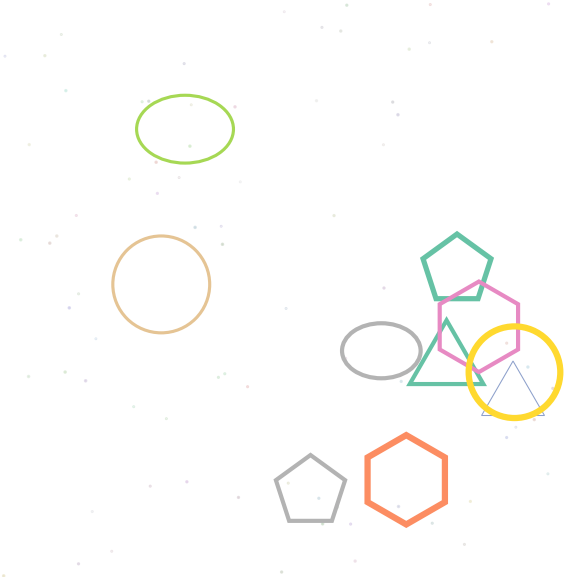[{"shape": "pentagon", "thickness": 2.5, "radius": 0.31, "center": [0.791, 0.532]}, {"shape": "triangle", "thickness": 2, "radius": 0.37, "center": [0.773, 0.371]}, {"shape": "hexagon", "thickness": 3, "radius": 0.39, "center": [0.703, 0.168]}, {"shape": "triangle", "thickness": 0.5, "radius": 0.31, "center": [0.888, 0.311]}, {"shape": "hexagon", "thickness": 2, "radius": 0.39, "center": [0.829, 0.433]}, {"shape": "oval", "thickness": 1.5, "radius": 0.42, "center": [0.32, 0.775]}, {"shape": "circle", "thickness": 3, "radius": 0.4, "center": [0.891, 0.355]}, {"shape": "circle", "thickness": 1.5, "radius": 0.42, "center": [0.279, 0.507]}, {"shape": "pentagon", "thickness": 2, "radius": 0.31, "center": [0.538, 0.148]}, {"shape": "oval", "thickness": 2, "radius": 0.34, "center": [0.66, 0.392]}]